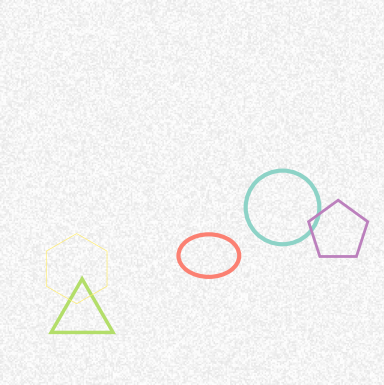[{"shape": "circle", "thickness": 3, "radius": 0.48, "center": [0.734, 0.461]}, {"shape": "oval", "thickness": 3, "radius": 0.39, "center": [0.542, 0.336]}, {"shape": "triangle", "thickness": 2.5, "radius": 0.46, "center": [0.213, 0.183]}, {"shape": "pentagon", "thickness": 2, "radius": 0.4, "center": [0.878, 0.399]}, {"shape": "hexagon", "thickness": 0.5, "radius": 0.46, "center": [0.199, 0.302]}]